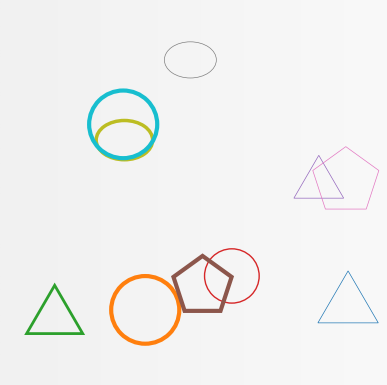[{"shape": "triangle", "thickness": 0.5, "radius": 0.45, "center": [0.898, 0.206]}, {"shape": "circle", "thickness": 3, "radius": 0.44, "center": [0.375, 0.195]}, {"shape": "triangle", "thickness": 2, "radius": 0.42, "center": [0.141, 0.175]}, {"shape": "circle", "thickness": 1, "radius": 0.35, "center": [0.598, 0.283]}, {"shape": "triangle", "thickness": 0.5, "radius": 0.37, "center": [0.823, 0.522]}, {"shape": "pentagon", "thickness": 3, "radius": 0.39, "center": [0.523, 0.256]}, {"shape": "pentagon", "thickness": 0.5, "radius": 0.45, "center": [0.892, 0.529]}, {"shape": "oval", "thickness": 0.5, "radius": 0.34, "center": [0.491, 0.844]}, {"shape": "oval", "thickness": 2.5, "radius": 0.36, "center": [0.321, 0.636]}, {"shape": "circle", "thickness": 3, "radius": 0.44, "center": [0.318, 0.677]}]